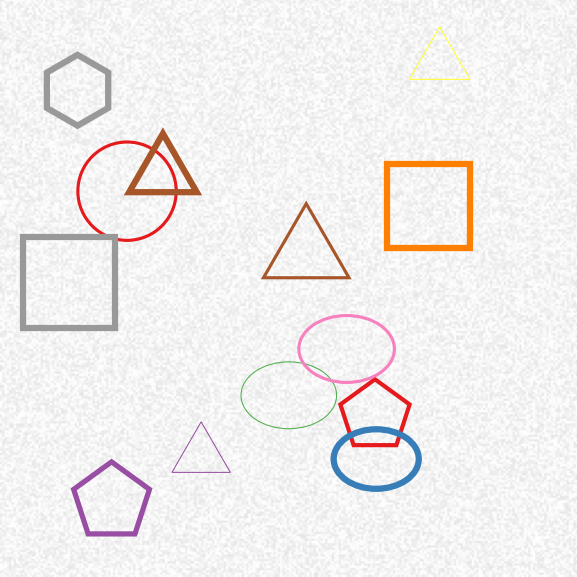[{"shape": "pentagon", "thickness": 2, "radius": 0.32, "center": [0.649, 0.279]}, {"shape": "circle", "thickness": 1.5, "radius": 0.43, "center": [0.22, 0.668]}, {"shape": "oval", "thickness": 3, "radius": 0.37, "center": [0.651, 0.204]}, {"shape": "oval", "thickness": 0.5, "radius": 0.41, "center": [0.5, 0.315]}, {"shape": "pentagon", "thickness": 2.5, "radius": 0.34, "center": [0.193, 0.13]}, {"shape": "triangle", "thickness": 0.5, "radius": 0.29, "center": [0.348, 0.21]}, {"shape": "square", "thickness": 3, "radius": 0.36, "center": [0.742, 0.642]}, {"shape": "triangle", "thickness": 0.5, "radius": 0.3, "center": [0.761, 0.892]}, {"shape": "triangle", "thickness": 3, "radius": 0.34, "center": [0.282, 0.7]}, {"shape": "triangle", "thickness": 1.5, "radius": 0.43, "center": [0.53, 0.561]}, {"shape": "oval", "thickness": 1.5, "radius": 0.41, "center": [0.6, 0.395]}, {"shape": "square", "thickness": 3, "radius": 0.4, "center": [0.12, 0.51]}, {"shape": "hexagon", "thickness": 3, "radius": 0.31, "center": [0.134, 0.843]}]